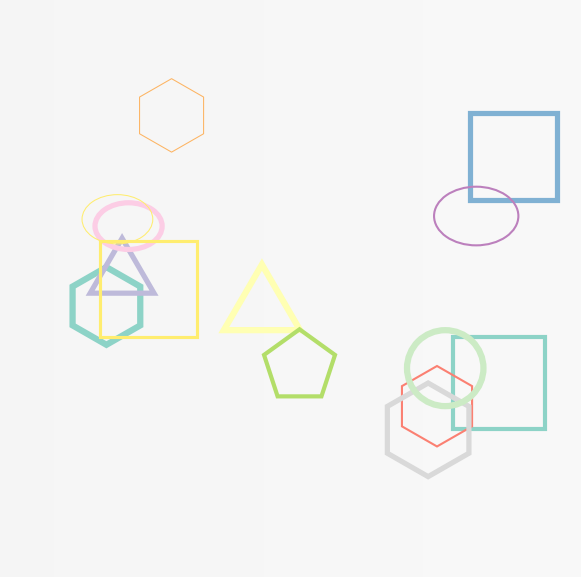[{"shape": "hexagon", "thickness": 3, "radius": 0.34, "center": [0.183, 0.469]}, {"shape": "square", "thickness": 2, "radius": 0.4, "center": [0.858, 0.337]}, {"shape": "triangle", "thickness": 3, "radius": 0.38, "center": [0.451, 0.465]}, {"shape": "triangle", "thickness": 2.5, "radius": 0.32, "center": [0.21, 0.523]}, {"shape": "hexagon", "thickness": 1, "radius": 0.35, "center": [0.752, 0.296]}, {"shape": "square", "thickness": 2.5, "radius": 0.38, "center": [0.883, 0.728]}, {"shape": "hexagon", "thickness": 0.5, "radius": 0.32, "center": [0.295, 0.799]}, {"shape": "pentagon", "thickness": 2, "radius": 0.32, "center": [0.515, 0.365]}, {"shape": "oval", "thickness": 2.5, "radius": 0.29, "center": [0.221, 0.608]}, {"shape": "hexagon", "thickness": 2.5, "radius": 0.41, "center": [0.737, 0.255]}, {"shape": "oval", "thickness": 1, "radius": 0.36, "center": [0.819, 0.625]}, {"shape": "circle", "thickness": 3, "radius": 0.33, "center": [0.766, 0.362]}, {"shape": "square", "thickness": 1.5, "radius": 0.42, "center": [0.256, 0.499]}, {"shape": "oval", "thickness": 0.5, "radius": 0.3, "center": [0.202, 0.619]}]